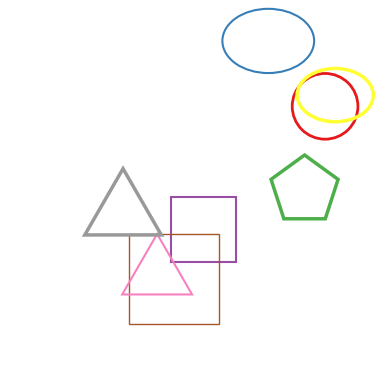[{"shape": "circle", "thickness": 2, "radius": 0.43, "center": [0.844, 0.724]}, {"shape": "oval", "thickness": 1.5, "radius": 0.6, "center": [0.697, 0.894]}, {"shape": "pentagon", "thickness": 2.5, "radius": 0.46, "center": [0.791, 0.506]}, {"shape": "square", "thickness": 1.5, "radius": 0.42, "center": [0.529, 0.404]}, {"shape": "oval", "thickness": 2.5, "radius": 0.49, "center": [0.871, 0.753]}, {"shape": "square", "thickness": 1, "radius": 0.58, "center": [0.451, 0.276]}, {"shape": "triangle", "thickness": 1.5, "radius": 0.52, "center": [0.408, 0.288]}, {"shape": "triangle", "thickness": 2.5, "radius": 0.57, "center": [0.32, 0.447]}]